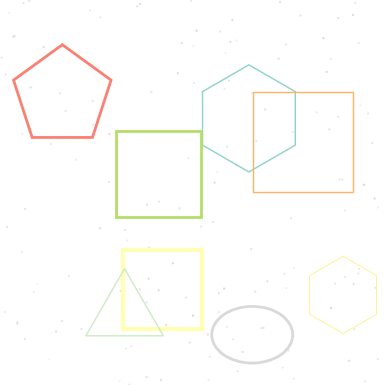[{"shape": "hexagon", "thickness": 1, "radius": 0.7, "center": [0.647, 0.693]}, {"shape": "square", "thickness": 3, "radius": 0.51, "center": [0.423, 0.249]}, {"shape": "pentagon", "thickness": 2, "radius": 0.67, "center": [0.162, 0.751]}, {"shape": "square", "thickness": 1, "radius": 0.65, "center": [0.787, 0.632]}, {"shape": "square", "thickness": 2, "radius": 0.55, "center": [0.411, 0.548]}, {"shape": "oval", "thickness": 2, "radius": 0.53, "center": [0.655, 0.131]}, {"shape": "triangle", "thickness": 1, "radius": 0.58, "center": [0.324, 0.186]}, {"shape": "hexagon", "thickness": 0.5, "radius": 0.5, "center": [0.891, 0.234]}]